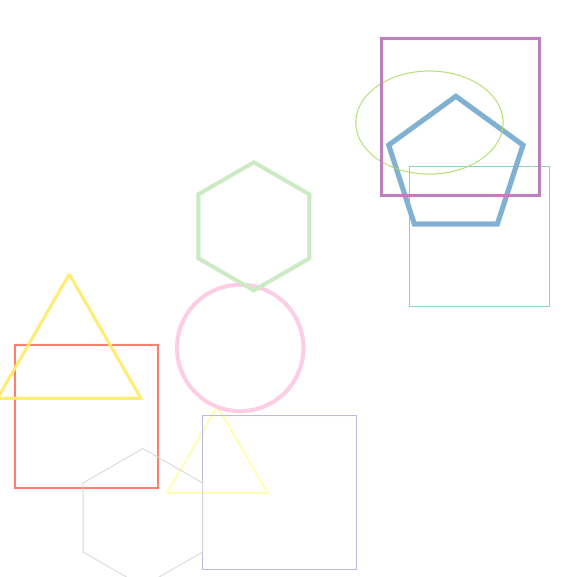[{"shape": "square", "thickness": 0.5, "radius": 0.61, "center": [0.829, 0.591]}, {"shape": "triangle", "thickness": 1, "radius": 0.5, "center": [0.376, 0.196]}, {"shape": "square", "thickness": 0.5, "radius": 0.66, "center": [0.483, 0.148]}, {"shape": "square", "thickness": 1, "radius": 0.62, "center": [0.149, 0.278]}, {"shape": "pentagon", "thickness": 2.5, "radius": 0.61, "center": [0.789, 0.71]}, {"shape": "oval", "thickness": 0.5, "radius": 0.64, "center": [0.744, 0.787]}, {"shape": "circle", "thickness": 2, "radius": 0.55, "center": [0.416, 0.397]}, {"shape": "hexagon", "thickness": 0.5, "radius": 0.6, "center": [0.247, 0.103]}, {"shape": "square", "thickness": 1.5, "radius": 0.68, "center": [0.797, 0.797]}, {"shape": "hexagon", "thickness": 2, "radius": 0.55, "center": [0.44, 0.607]}, {"shape": "triangle", "thickness": 1.5, "radius": 0.72, "center": [0.12, 0.381]}]